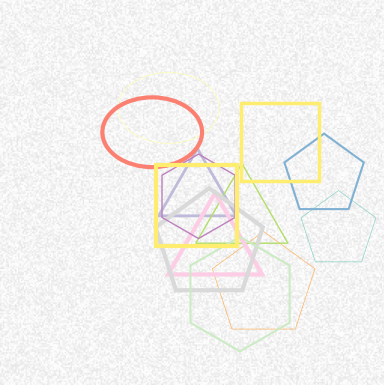[{"shape": "pentagon", "thickness": 0.5, "radius": 0.51, "center": [0.879, 0.403]}, {"shape": "oval", "thickness": 0.5, "radius": 0.66, "center": [0.438, 0.72]}, {"shape": "triangle", "thickness": 2, "radius": 0.58, "center": [0.513, 0.498]}, {"shape": "oval", "thickness": 3, "radius": 0.65, "center": [0.395, 0.657]}, {"shape": "pentagon", "thickness": 1.5, "radius": 0.54, "center": [0.842, 0.545]}, {"shape": "pentagon", "thickness": 0.5, "radius": 0.7, "center": [0.685, 0.259]}, {"shape": "triangle", "thickness": 1, "radius": 0.69, "center": [0.628, 0.437]}, {"shape": "triangle", "thickness": 3, "radius": 0.71, "center": [0.559, 0.358]}, {"shape": "pentagon", "thickness": 3, "radius": 0.73, "center": [0.543, 0.365]}, {"shape": "hexagon", "thickness": 1, "radius": 0.55, "center": [0.516, 0.49]}, {"shape": "hexagon", "thickness": 1.5, "radius": 0.74, "center": [0.623, 0.236]}, {"shape": "square", "thickness": 2.5, "radius": 0.51, "center": [0.727, 0.631]}, {"shape": "square", "thickness": 3, "radius": 0.52, "center": [0.51, 0.466]}]